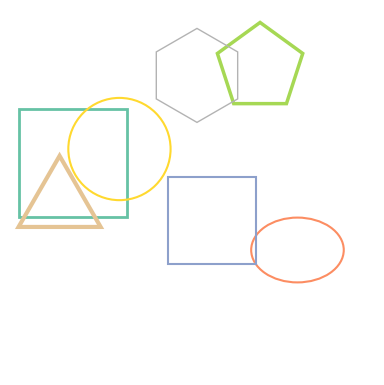[{"shape": "square", "thickness": 2, "radius": 0.7, "center": [0.19, 0.577]}, {"shape": "oval", "thickness": 1.5, "radius": 0.6, "center": [0.773, 0.351]}, {"shape": "square", "thickness": 1.5, "radius": 0.57, "center": [0.551, 0.427]}, {"shape": "pentagon", "thickness": 2.5, "radius": 0.58, "center": [0.676, 0.825]}, {"shape": "circle", "thickness": 1.5, "radius": 0.66, "center": [0.31, 0.613]}, {"shape": "triangle", "thickness": 3, "radius": 0.62, "center": [0.155, 0.472]}, {"shape": "hexagon", "thickness": 1, "radius": 0.61, "center": [0.512, 0.804]}]